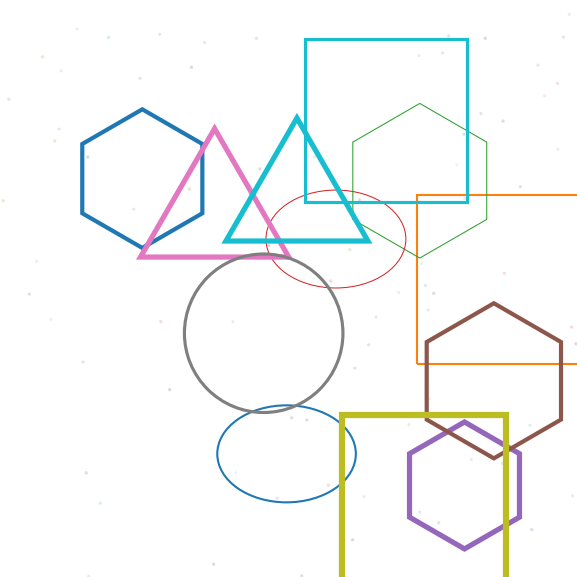[{"shape": "hexagon", "thickness": 2, "radius": 0.6, "center": [0.246, 0.69]}, {"shape": "oval", "thickness": 1, "radius": 0.6, "center": [0.496, 0.213]}, {"shape": "square", "thickness": 1, "radius": 0.73, "center": [0.868, 0.515]}, {"shape": "hexagon", "thickness": 0.5, "radius": 0.67, "center": [0.727, 0.686]}, {"shape": "oval", "thickness": 0.5, "radius": 0.61, "center": [0.582, 0.585]}, {"shape": "hexagon", "thickness": 2.5, "radius": 0.55, "center": [0.804, 0.159]}, {"shape": "hexagon", "thickness": 2, "radius": 0.67, "center": [0.855, 0.34]}, {"shape": "triangle", "thickness": 2.5, "radius": 0.74, "center": [0.372, 0.628]}, {"shape": "circle", "thickness": 1.5, "radius": 0.69, "center": [0.457, 0.422]}, {"shape": "square", "thickness": 3, "radius": 0.71, "center": [0.734, 0.139]}, {"shape": "triangle", "thickness": 2.5, "radius": 0.71, "center": [0.514, 0.653]}, {"shape": "square", "thickness": 1.5, "radius": 0.7, "center": [0.669, 0.79]}]